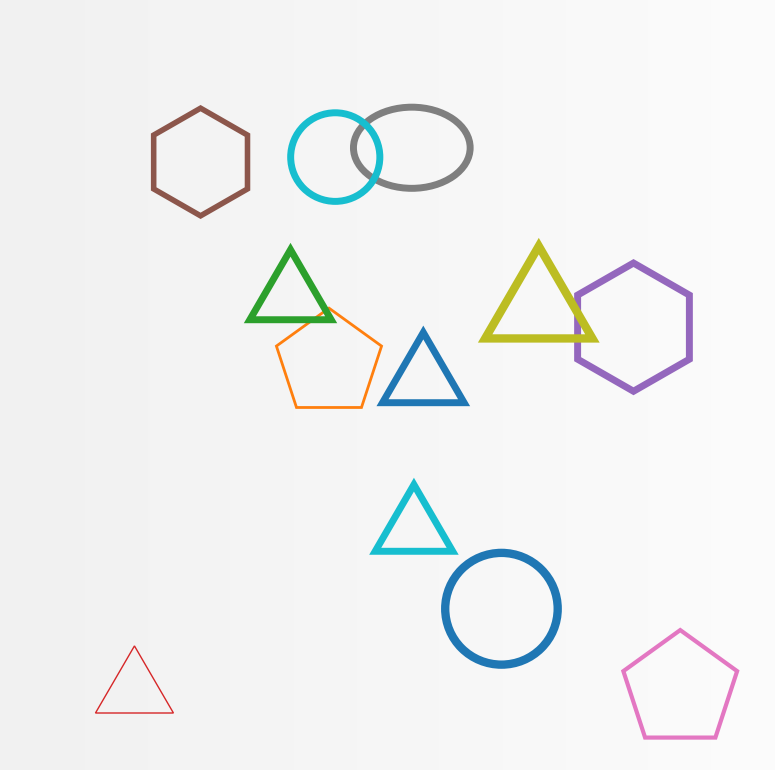[{"shape": "triangle", "thickness": 2.5, "radius": 0.3, "center": [0.546, 0.507]}, {"shape": "circle", "thickness": 3, "radius": 0.36, "center": [0.647, 0.209]}, {"shape": "pentagon", "thickness": 1, "radius": 0.36, "center": [0.424, 0.529]}, {"shape": "triangle", "thickness": 2.5, "radius": 0.3, "center": [0.375, 0.615]}, {"shape": "triangle", "thickness": 0.5, "radius": 0.29, "center": [0.173, 0.103]}, {"shape": "hexagon", "thickness": 2.5, "radius": 0.42, "center": [0.817, 0.575]}, {"shape": "hexagon", "thickness": 2, "radius": 0.35, "center": [0.259, 0.79]}, {"shape": "pentagon", "thickness": 1.5, "radius": 0.39, "center": [0.878, 0.105]}, {"shape": "oval", "thickness": 2.5, "radius": 0.38, "center": [0.531, 0.808]}, {"shape": "triangle", "thickness": 3, "radius": 0.4, "center": [0.695, 0.6]}, {"shape": "circle", "thickness": 2.5, "radius": 0.29, "center": [0.433, 0.796]}, {"shape": "triangle", "thickness": 2.5, "radius": 0.29, "center": [0.534, 0.313]}]